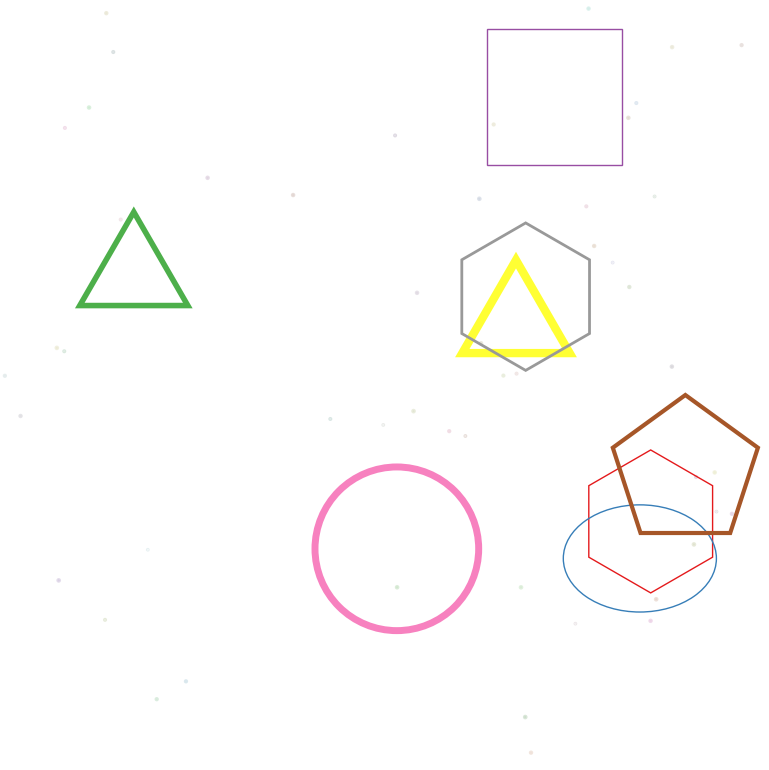[{"shape": "hexagon", "thickness": 0.5, "radius": 0.46, "center": [0.845, 0.323]}, {"shape": "oval", "thickness": 0.5, "radius": 0.5, "center": [0.831, 0.275]}, {"shape": "triangle", "thickness": 2, "radius": 0.41, "center": [0.174, 0.644]}, {"shape": "square", "thickness": 0.5, "radius": 0.44, "center": [0.721, 0.874]}, {"shape": "triangle", "thickness": 3, "radius": 0.4, "center": [0.67, 0.582]}, {"shape": "pentagon", "thickness": 1.5, "radius": 0.5, "center": [0.89, 0.388]}, {"shape": "circle", "thickness": 2.5, "radius": 0.53, "center": [0.515, 0.287]}, {"shape": "hexagon", "thickness": 1, "radius": 0.48, "center": [0.683, 0.615]}]